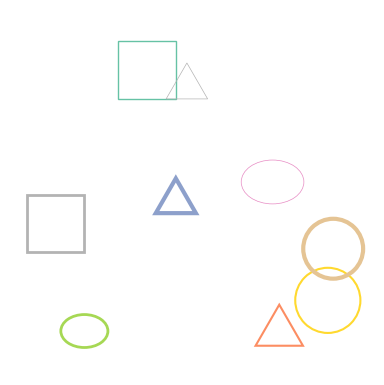[{"shape": "square", "thickness": 1, "radius": 0.38, "center": [0.381, 0.818]}, {"shape": "triangle", "thickness": 1.5, "radius": 0.36, "center": [0.725, 0.138]}, {"shape": "triangle", "thickness": 3, "radius": 0.3, "center": [0.457, 0.476]}, {"shape": "oval", "thickness": 0.5, "radius": 0.41, "center": [0.708, 0.527]}, {"shape": "oval", "thickness": 2, "radius": 0.31, "center": [0.219, 0.14]}, {"shape": "circle", "thickness": 1.5, "radius": 0.42, "center": [0.851, 0.22]}, {"shape": "circle", "thickness": 3, "radius": 0.39, "center": [0.865, 0.354]}, {"shape": "triangle", "thickness": 0.5, "radius": 0.31, "center": [0.485, 0.774]}, {"shape": "square", "thickness": 2, "radius": 0.37, "center": [0.144, 0.42]}]